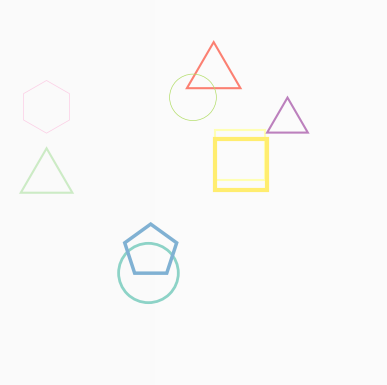[{"shape": "circle", "thickness": 2, "radius": 0.39, "center": [0.383, 0.291]}, {"shape": "square", "thickness": 1.5, "radius": 0.32, "center": [0.619, 0.597]}, {"shape": "triangle", "thickness": 1.5, "radius": 0.4, "center": [0.551, 0.811]}, {"shape": "pentagon", "thickness": 2.5, "radius": 0.35, "center": [0.389, 0.347]}, {"shape": "circle", "thickness": 0.5, "radius": 0.3, "center": [0.498, 0.747]}, {"shape": "hexagon", "thickness": 0.5, "radius": 0.34, "center": [0.12, 0.723]}, {"shape": "triangle", "thickness": 1.5, "radius": 0.3, "center": [0.742, 0.686]}, {"shape": "triangle", "thickness": 1.5, "radius": 0.38, "center": [0.12, 0.538]}, {"shape": "square", "thickness": 3, "radius": 0.33, "center": [0.622, 0.572]}]